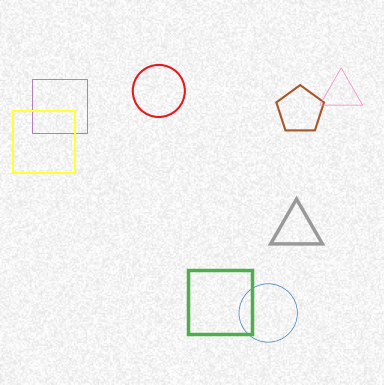[{"shape": "circle", "thickness": 1.5, "radius": 0.34, "center": [0.413, 0.764]}, {"shape": "circle", "thickness": 0.5, "radius": 0.38, "center": [0.697, 0.187]}, {"shape": "square", "thickness": 2.5, "radius": 0.41, "center": [0.571, 0.216]}, {"shape": "square", "thickness": 0.5, "radius": 0.35, "center": [0.155, 0.724]}, {"shape": "square", "thickness": 1.5, "radius": 0.4, "center": [0.115, 0.631]}, {"shape": "pentagon", "thickness": 1.5, "radius": 0.33, "center": [0.78, 0.714]}, {"shape": "triangle", "thickness": 0.5, "radius": 0.32, "center": [0.886, 0.759]}, {"shape": "triangle", "thickness": 2.5, "radius": 0.39, "center": [0.77, 0.405]}]